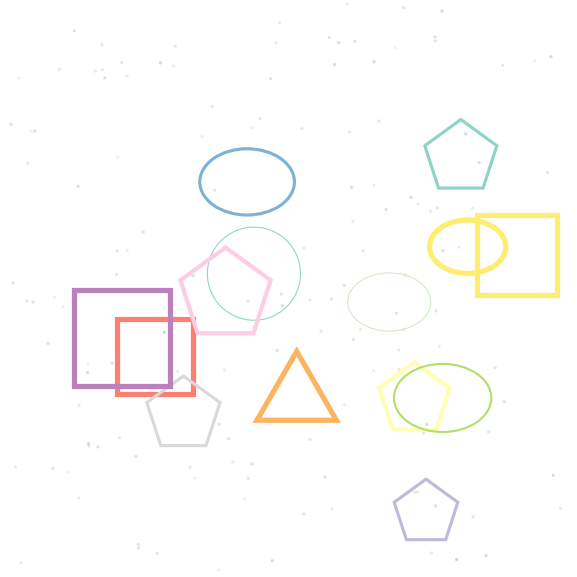[{"shape": "pentagon", "thickness": 1.5, "radius": 0.33, "center": [0.798, 0.727]}, {"shape": "circle", "thickness": 0.5, "radius": 0.4, "center": [0.44, 0.525]}, {"shape": "pentagon", "thickness": 2, "radius": 0.32, "center": [0.718, 0.307]}, {"shape": "pentagon", "thickness": 1.5, "radius": 0.29, "center": [0.738, 0.111]}, {"shape": "square", "thickness": 2.5, "radius": 0.33, "center": [0.269, 0.382]}, {"shape": "oval", "thickness": 1.5, "radius": 0.41, "center": [0.428, 0.684]}, {"shape": "triangle", "thickness": 2.5, "radius": 0.4, "center": [0.514, 0.311]}, {"shape": "oval", "thickness": 1, "radius": 0.42, "center": [0.766, 0.31]}, {"shape": "pentagon", "thickness": 2, "radius": 0.41, "center": [0.39, 0.488]}, {"shape": "pentagon", "thickness": 1.5, "radius": 0.33, "center": [0.318, 0.281]}, {"shape": "square", "thickness": 2.5, "radius": 0.41, "center": [0.212, 0.414]}, {"shape": "oval", "thickness": 0.5, "radius": 0.36, "center": [0.674, 0.476]}, {"shape": "oval", "thickness": 2.5, "radius": 0.33, "center": [0.81, 0.572]}, {"shape": "square", "thickness": 2.5, "radius": 0.35, "center": [0.895, 0.557]}]